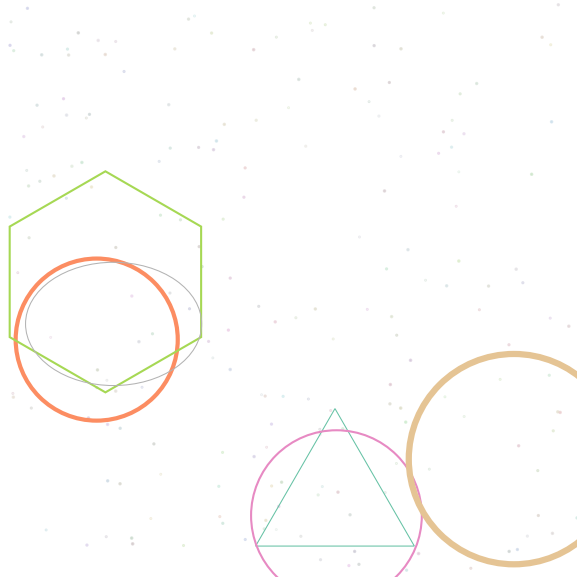[{"shape": "triangle", "thickness": 0.5, "radius": 0.79, "center": [0.58, 0.133]}, {"shape": "circle", "thickness": 2, "radius": 0.7, "center": [0.167, 0.411]}, {"shape": "circle", "thickness": 1, "radius": 0.74, "center": [0.583, 0.106]}, {"shape": "hexagon", "thickness": 1, "radius": 0.96, "center": [0.183, 0.511]}, {"shape": "circle", "thickness": 3, "radius": 0.91, "center": [0.89, 0.204]}, {"shape": "oval", "thickness": 0.5, "radius": 0.76, "center": [0.197, 0.438]}]